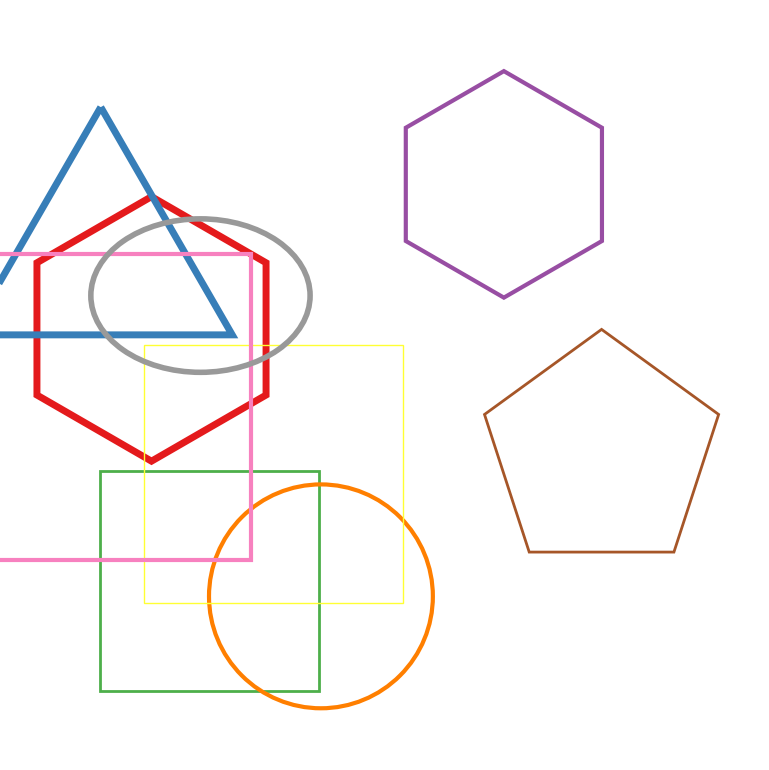[{"shape": "hexagon", "thickness": 2.5, "radius": 0.86, "center": [0.197, 0.573]}, {"shape": "triangle", "thickness": 2.5, "radius": 0.99, "center": [0.131, 0.664]}, {"shape": "square", "thickness": 1, "radius": 0.71, "center": [0.272, 0.245]}, {"shape": "hexagon", "thickness": 1.5, "radius": 0.74, "center": [0.654, 0.761]}, {"shape": "circle", "thickness": 1.5, "radius": 0.73, "center": [0.417, 0.226]}, {"shape": "square", "thickness": 0.5, "radius": 0.84, "center": [0.355, 0.385]}, {"shape": "pentagon", "thickness": 1, "radius": 0.8, "center": [0.781, 0.412]}, {"shape": "square", "thickness": 1.5, "radius": 0.99, "center": [0.127, 0.472]}, {"shape": "oval", "thickness": 2, "radius": 0.71, "center": [0.26, 0.616]}]